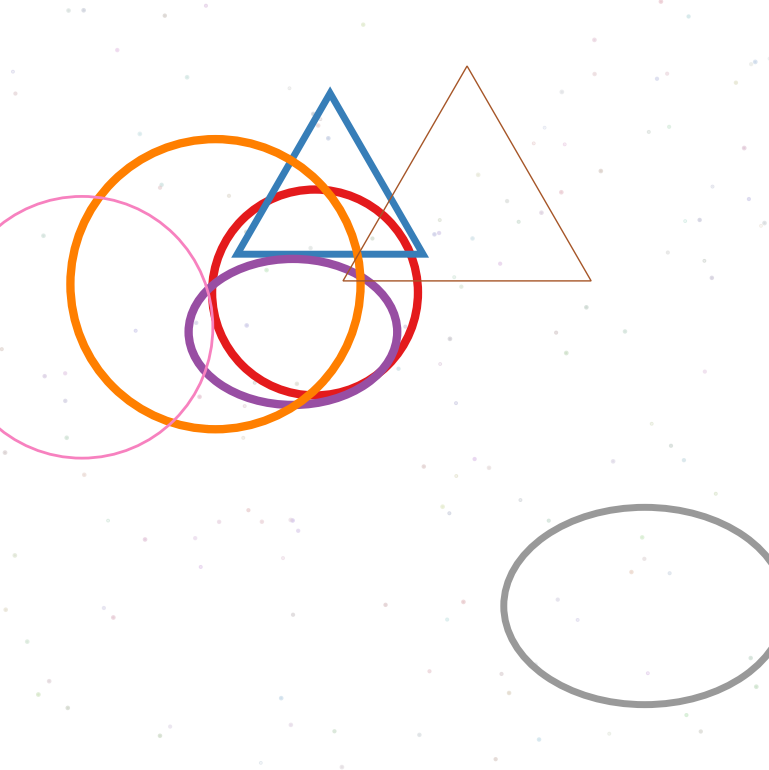[{"shape": "circle", "thickness": 3, "radius": 0.67, "center": [0.409, 0.62]}, {"shape": "triangle", "thickness": 2.5, "radius": 0.7, "center": [0.429, 0.74]}, {"shape": "oval", "thickness": 3, "radius": 0.68, "center": [0.38, 0.569]}, {"shape": "circle", "thickness": 3, "radius": 0.94, "center": [0.28, 0.631]}, {"shape": "triangle", "thickness": 0.5, "radius": 0.93, "center": [0.607, 0.728]}, {"shape": "circle", "thickness": 1, "radius": 0.85, "center": [0.106, 0.575]}, {"shape": "oval", "thickness": 2.5, "radius": 0.92, "center": [0.837, 0.213]}]